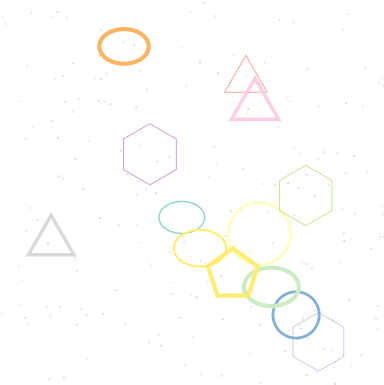[{"shape": "oval", "thickness": 1, "radius": 0.3, "center": [0.472, 0.435]}, {"shape": "circle", "thickness": 1.5, "radius": 0.41, "center": [0.674, 0.393]}, {"shape": "hexagon", "thickness": 0.5, "radius": 0.38, "center": [0.827, 0.112]}, {"shape": "triangle", "thickness": 0.5, "radius": 0.32, "center": [0.639, 0.792]}, {"shape": "circle", "thickness": 2, "radius": 0.3, "center": [0.769, 0.182]}, {"shape": "oval", "thickness": 3, "radius": 0.32, "center": [0.322, 0.879]}, {"shape": "hexagon", "thickness": 0.5, "radius": 0.39, "center": [0.794, 0.492]}, {"shape": "triangle", "thickness": 2.5, "radius": 0.35, "center": [0.662, 0.726]}, {"shape": "triangle", "thickness": 2.5, "radius": 0.34, "center": [0.133, 0.372]}, {"shape": "hexagon", "thickness": 0.5, "radius": 0.4, "center": [0.389, 0.599]}, {"shape": "oval", "thickness": 3, "radius": 0.36, "center": [0.705, 0.255]}, {"shape": "oval", "thickness": 1.5, "radius": 0.34, "center": [0.52, 0.355]}, {"shape": "pentagon", "thickness": 3, "radius": 0.34, "center": [0.605, 0.287]}]